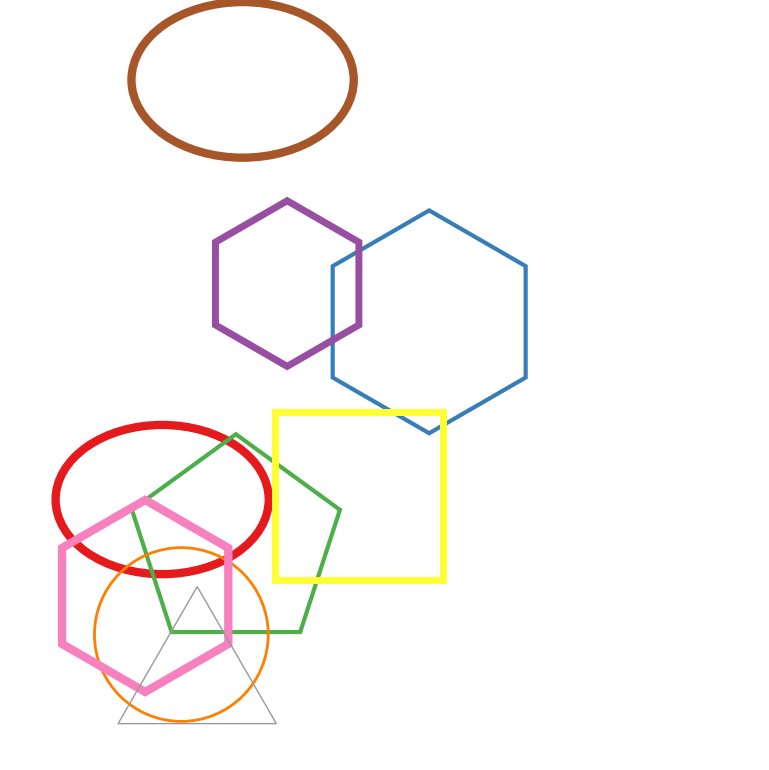[{"shape": "oval", "thickness": 3, "radius": 0.69, "center": [0.211, 0.351]}, {"shape": "hexagon", "thickness": 1.5, "radius": 0.72, "center": [0.557, 0.582]}, {"shape": "pentagon", "thickness": 1.5, "radius": 0.71, "center": [0.306, 0.294]}, {"shape": "hexagon", "thickness": 2.5, "radius": 0.54, "center": [0.373, 0.632]}, {"shape": "circle", "thickness": 1, "radius": 0.56, "center": [0.236, 0.176]}, {"shape": "square", "thickness": 2.5, "radius": 0.55, "center": [0.467, 0.356]}, {"shape": "oval", "thickness": 3, "radius": 0.72, "center": [0.315, 0.896]}, {"shape": "hexagon", "thickness": 3, "radius": 0.62, "center": [0.189, 0.226]}, {"shape": "triangle", "thickness": 0.5, "radius": 0.59, "center": [0.256, 0.12]}]